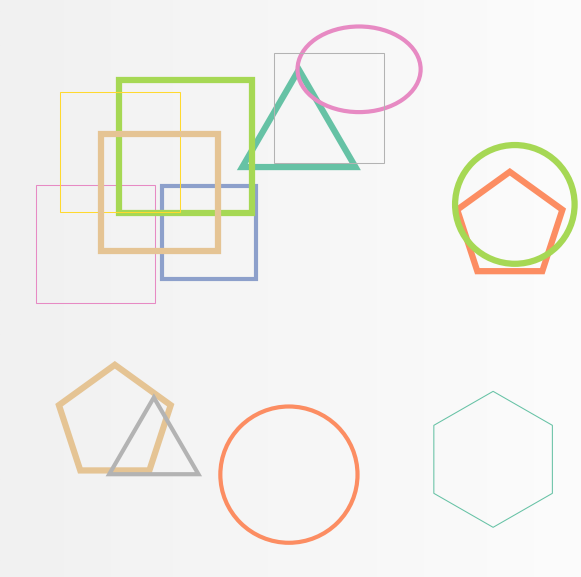[{"shape": "triangle", "thickness": 3, "radius": 0.56, "center": [0.514, 0.766]}, {"shape": "hexagon", "thickness": 0.5, "radius": 0.59, "center": [0.848, 0.204]}, {"shape": "pentagon", "thickness": 3, "radius": 0.48, "center": [0.877, 0.607]}, {"shape": "circle", "thickness": 2, "radius": 0.59, "center": [0.497, 0.177]}, {"shape": "square", "thickness": 2, "radius": 0.4, "center": [0.36, 0.597]}, {"shape": "square", "thickness": 0.5, "radius": 0.51, "center": [0.164, 0.577]}, {"shape": "oval", "thickness": 2, "radius": 0.53, "center": [0.618, 0.879]}, {"shape": "square", "thickness": 3, "radius": 0.57, "center": [0.319, 0.745]}, {"shape": "circle", "thickness": 3, "radius": 0.51, "center": [0.886, 0.645]}, {"shape": "square", "thickness": 0.5, "radius": 0.52, "center": [0.206, 0.736]}, {"shape": "square", "thickness": 3, "radius": 0.51, "center": [0.274, 0.665]}, {"shape": "pentagon", "thickness": 3, "radius": 0.51, "center": [0.198, 0.266]}, {"shape": "square", "thickness": 0.5, "radius": 0.47, "center": [0.566, 0.812]}, {"shape": "triangle", "thickness": 2, "radius": 0.44, "center": [0.265, 0.222]}]